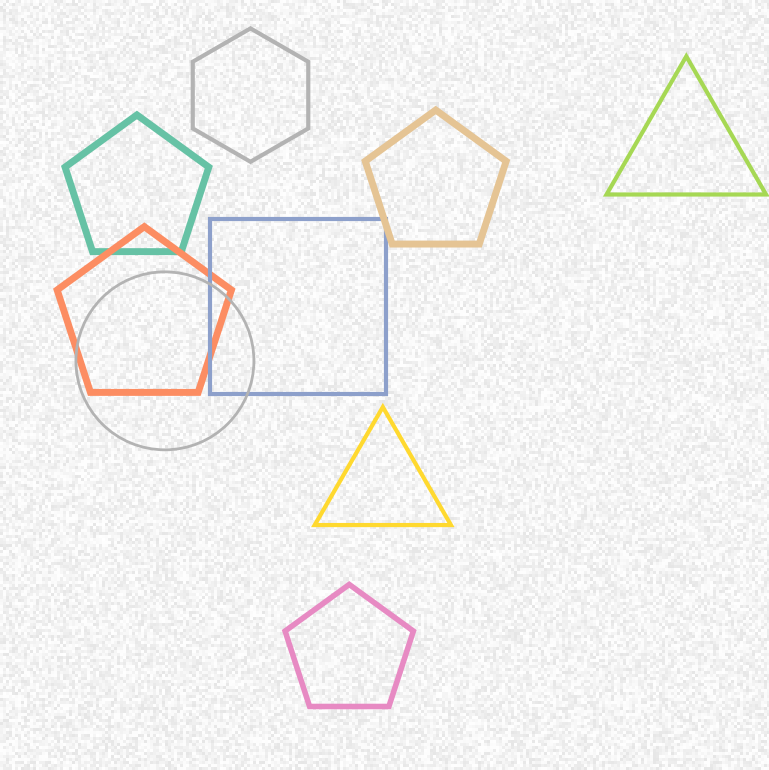[{"shape": "pentagon", "thickness": 2.5, "radius": 0.49, "center": [0.178, 0.753]}, {"shape": "pentagon", "thickness": 2.5, "radius": 0.59, "center": [0.187, 0.587]}, {"shape": "square", "thickness": 1.5, "radius": 0.57, "center": [0.387, 0.602]}, {"shape": "pentagon", "thickness": 2, "radius": 0.44, "center": [0.454, 0.153]}, {"shape": "triangle", "thickness": 1.5, "radius": 0.6, "center": [0.891, 0.807]}, {"shape": "triangle", "thickness": 1.5, "radius": 0.51, "center": [0.497, 0.369]}, {"shape": "pentagon", "thickness": 2.5, "radius": 0.48, "center": [0.566, 0.761]}, {"shape": "hexagon", "thickness": 1.5, "radius": 0.43, "center": [0.325, 0.876]}, {"shape": "circle", "thickness": 1, "radius": 0.58, "center": [0.214, 0.531]}]